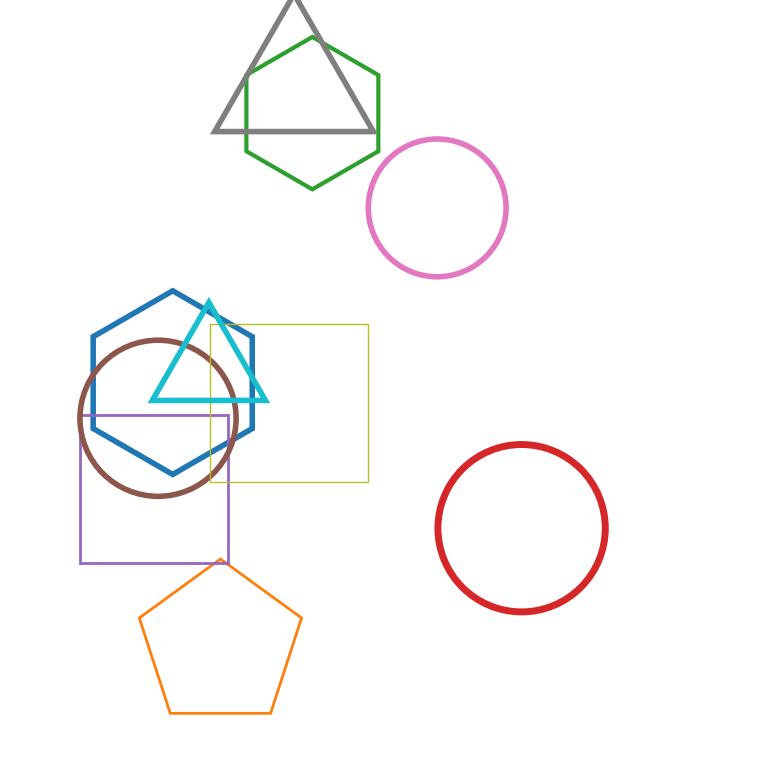[{"shape": "hexagon", "thickness": 2, "radius": 0.6, "center": [0.224, 0.503]}, {"shape": "pentagon", "thickness": 1, "radius": 0.55, "center": [0.286, 0.163]}, {"shape": "hexagon", "thickness": 1.5, "radius": 0.49, "center": [0.406, 0.853]}, {"shape": "circle", "thickness": 2.5, "radius": 0.54, "center": [0.677, 0.314]}, {"shape": "square", "thickness": 1, "radius": 0.48, "center": [0.2, 0.365]}, {"shape": "circle", "thickness": 2, "radius": 0.51, "center": [0.205, 0.457]}, {"shape": "circle", "thickness": 2, "radius": 0.45, "center": [0.568, 0.73]}, {"shape": "triangle", "thickness": 2, "radius": 0.6, "center": [0.382, 0.889]}, {"shape": "square", "thickness": 0.5, "radius": 0.51, "center": [0.375, 0.477]}, {"shape": "triangle", "thickness": 2, "radius": 0.42, "center": [0.271, 0.522]}]